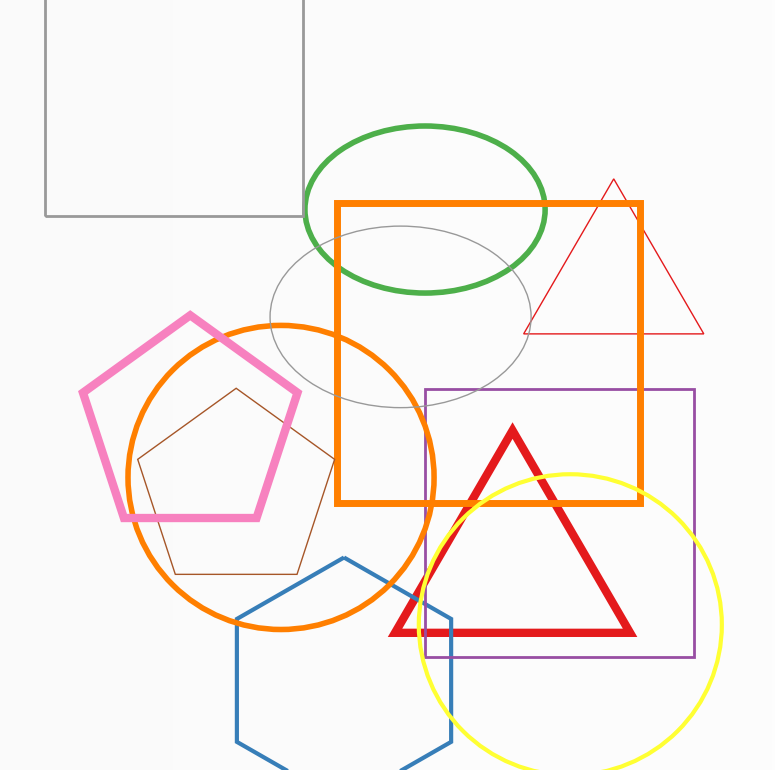[{"shape": "triangle", "thickness": 3, "radius": 0.88, "center": [0.661, 0.266]}, {"shape": "triangle", "thickness": 0.5, "radius": 0.67, "center": [0.792, 0.633]}, {"shape": "hexagon", "thickness": 1.5, "radius": 0.8, "center": [0.444, 0.116]}, {"shape": "oval", "thickness": 2, "radius": 0.77, "center": [0.548, 0.728]}, {"shape": "square", "thickness": 1, "radius": 0.87, "center": [0.722, 0.321]}, {"shape": "circle", "thickness": 2, "radius": 0.99, "center": [0.363, 0.38]}, {"shape": "square", "thickness": 2.5, "radius": 0.97, "center": [0.63, 0.542]}, {"shape": "circle", "thickness": 1.5, "radius": 0.98, "center": [0.736, 0.189]}, {"shape": "pentagon", "thickness": 0.5, "radius": 0.67, "center": [0.305, 0.362]}, {"shape": "pentagon", "thickness": 3, "radius": 0.73, "center": [0.245, 0.445]}, {"shape": "oval", "thickness": 0.5, "radius": 0.84, "center": [0.517, 0.588]}, {"shape": "square", "thickness": 1, "radius": 0.83, "center": [0.224, 0.886]}]